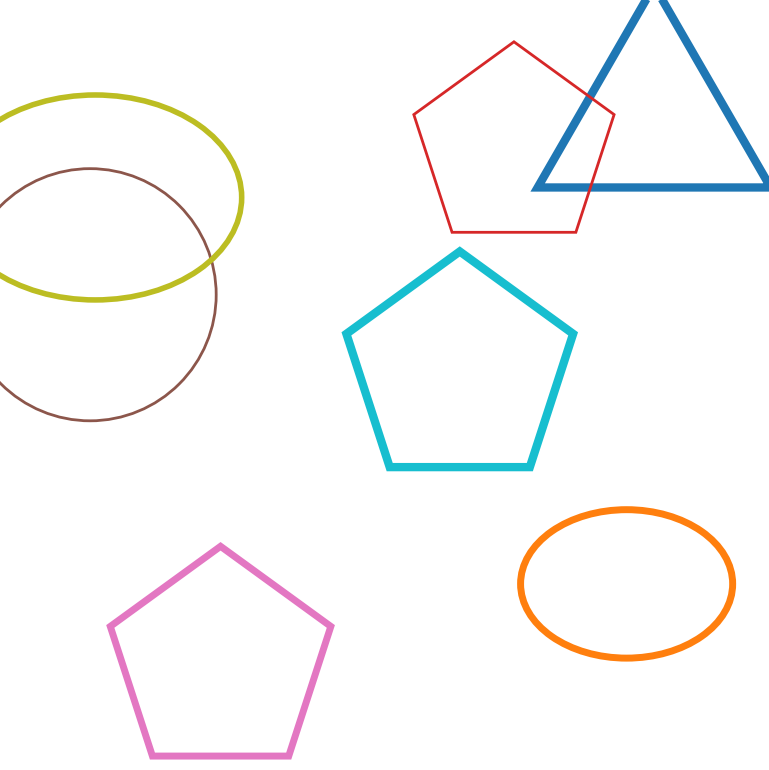[{"shape": "triangle", "thickness": 3, "radius": 0.87, "center": [0.85, 0.844]}, {"shape": "oval", "thickness": 2.5, "radius": 0.69, "center": [0.814, 0.242]}, {"shape": "pentagon", "thickness": 1, "radius": 0.68, "center": [0.667, 0.809]}, {"shape": "circle", "thickness": 1, "radius": 0.82, "center": [0.117, 0.617]}, {"shape": "pentagon", "thickness": 2.5, "radius": 0.75, "center": [0.286, 0.14]}, {"shape": "oval", "thickness": 2, "radius": 0.95, "center": [0.124, 0.744]}, {"shape": "pentagon", "thickness": 3, "radius": 0.77, "center": [0.597, 0.519]}]